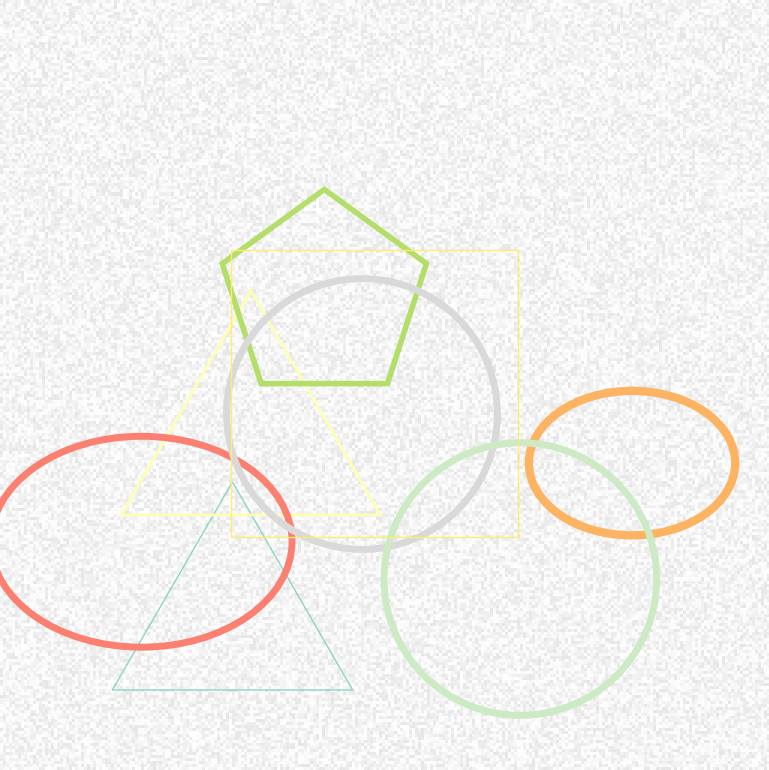[{"shape": "triangle", "thickness": 0.5, "radius": 0.9, "center": [0.302, 0.194]}, {"shape": "triangle", "thickness": 1, "radius": 0.97, "center": [0.326, 0.428]}, {"shape": "oval", "thickness": 2.5, "radius": 0.98, "center": [0.184, 0.296]}, {"shape": "oval", "thickness": 3, "radius": 0.67, "center": [0.821, 0.399]}, {"shape": "pentagon", "thickness": 2, "radius": 0.7, "center": [0.421, 0.615]}, {"shape": "circle", "thickness": 2.5, "radius": 0.88, "center": [0.47, 0.462]}, {"shape": "circle", "thickness": 2.5, "radius": 0.89, "center": [0.676, 0.248]}, {"shape": "square", "thickness": 0.5, "radius": 0.93, "center": [0.487, 0.489]}]